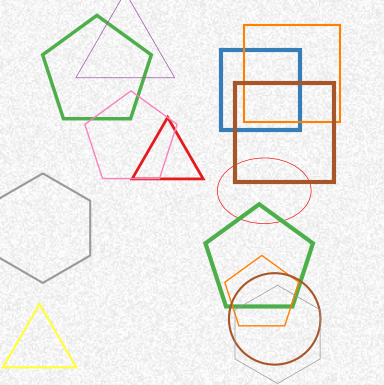[{"shape": "oval", "thickness": 0.5, "radius": 0.61, "center": [0.686, 0.504]}, {"shape": "triangle", "thickness": 2, "radius": 0.53, "center": [0.435, 0.589]}, {"shape": "square", "thickness": 3, "radius": 0.52, "center": [0.677, 0.766]}, {"shape": "pentagon", "thickness": 3, "radius": 0.73, "center": [0.673, 0.323]}, {"shape": "pentagon", "thickness": 2.5, "radius": 0.74, "center": [0.252, 0.812]}, {"shape": "triangle", "thickness": 0.5, "radius": 0.74, "center": [0.325, 0.872]}, {"shape": "square", "thickness": 1.5, "radius": 0.62, "center": [0.759, 0.809]}, {"shape": "pentagon", "thickness": 1, "radius": 0.51, "center": [0.68, 0.235]}, {"shape": "triangle", "thickness": 1.5, "radius": 0.55, "center": [0.103, 0.101]}, {"shape": "circle", "thickness": 1.5, "radius": 0.59, "center": [0.713, 0.172]}, {"shape": "square", "thickness": 3, "radius": 0.64, "center": [0.739, 0.655]}, {"shape": "pentagon", "thickness": 1, "radius": 0.63, "center": [0.34, 0.638]}, {"shape": "hexagon", "thickness": 1.5, "radius": 0.71, "center": [0.111, 0.407]}, {"shape": "hexagon", "thickness": 0.5, "radius": 0.64, "center": [0.721, 0.131]}]